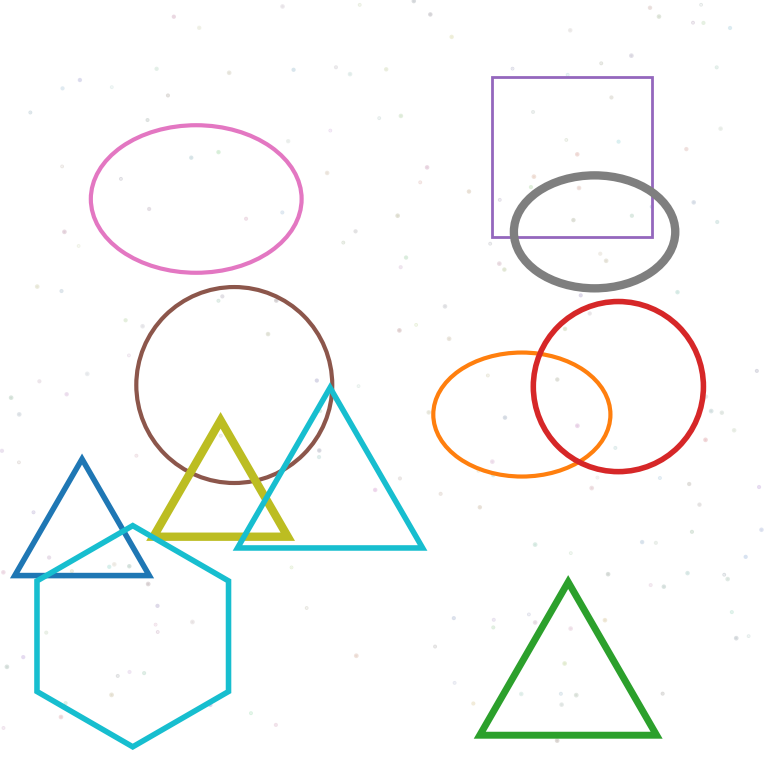[{"shape": "triangle", "thickness": 2, "radius": 0.5, "center": [0.107, 0.303]}, {"shape": "oval", "thickness": 1.5, "radius": 0.58, "center": [0.678, 0.462]}, {"shape": "triangle", "thickness": 2.5, "radius": 0.66, "center": [0.738, 0.111]}, {"shape": "circle", "thickness": 2, "radius": 0.55, "center": [0.803, 0.498]}, {"shape": "square", "thickness": 1, "radius": 0.52, "center": [0.743, 0.796]}, {"shape": "circle", "thickness": 1.5, "radius": 0.64, "center": [0.304, 0.5]}, {"shape": "oval", "thickness": 1.5, "radius": 0.68, "center": [0.255, 0.742]}, {"shape": "oval", "thickness": 3, "radius": 0.52, "center": [0.772, 0.699]}, {"shape": "triangle", "thickness": 3, "radius": 0.5, "center": [0.286, 0.353]}, {"shape": "hexagon", "thickness": 2, "radius": 0.72, "center": [0.172, 0.174]}, {"shape": "triangle", "thickness": 2, "radius": 0.69, "center": [0.429, 0.358]}]